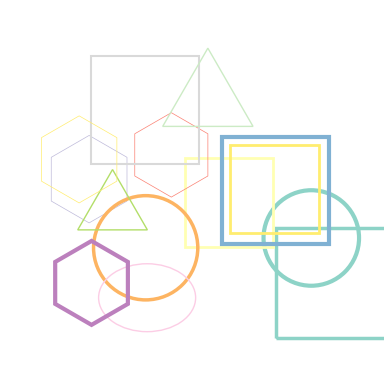[{"shape": "circle", "thickness": 3, "radius": 0.62, "center": [0.809, 0.382]}, {"shape": "square", "thickness": 2.5, "radius": 0.72, "center": [0.86, 0.265]}, {"shape": "square", "thickness": 2, "radius": 0.58, "center": [0.595, 0.474]}, {"shape": "hexagon", "thickness": 0.5, "radius": 0.57, "center": [0.231, 0.535]}, {"shape": "hexagon", "thickness": 0.5, "radius": 0.55, "center": [0.445, 0.598]}, {"shape": "square", "thickness": 3, "radius": 0.69, "center": [0.716, 0.505]}, {"shape": "circle", "thickness": 2.5, "radius": 0.68, "center": [0.378, 0.356]}, {"shape": "triangle", "thickness": 1, "radius": 0.52, "center": [0.292, 0.455]}, {"shape": "oval", "thickness": 1, "radius": 0.63, "center": [0.382, 0.227]}, {"shape": "square", "thickness": 1.5, "radius": 0.7, "center": [0.377, 0.714]}, {"shape": "hexagon", "thickness": 3, "radius": 0.54, "center": [0.238, 0.265]}, {"shape": "triangle", "thickness": 1, "radius": 0.68, "center": [0.54, 0.739]}, {"shape": "square", "thickness": 2, "radius": 0.58, "center": [0.713, 0.51]}, {"shape": "hexagon", "thickness": 0.5, "radius": 0.57, "center": [0.206, 0.586]}]